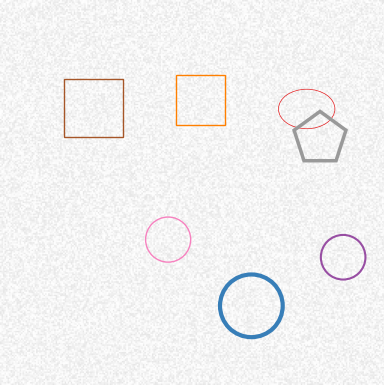[{"shape": "oval", "thickness": 0.5, "radius": 0.37, "center": [0.797, 0.717]}, {"shape": "circle", "thickness": 3, "radius": 0.41, "center": [0.653, 0.206]}, {"shape": "circle", "thickness": 1.5, "radius": 0.29, "center": [0.891, 0.332]}, {"shape": "square", "thickness": 1, "radius": 0.32, "center": [0.521, 0.74]}, {"shape": "square", "thickness": 1, "radius": 0.38, "center": [0.244, 0.72]}, {"shape": "circle", "thickness": 1, "radius": 0.29, "center": [0.437, 0.378]}, {"shape": "pentagon", "thickness": 2.5, "radius": 0.35, "center": [0.831, 0.64]}]